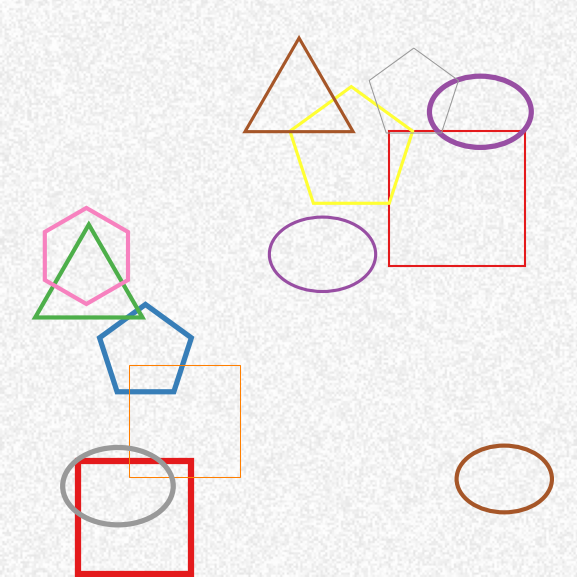[{"shape": "square", "thickness": 3, "radius": 0.49, "center": [0.233, 0.104]}, {"shape": "square", "thickness": 1, "radius": 0.59, "center": [0.792, 0.656]}, {"shape": "pentagon", "thickness": 2.5, "radius": 0.42, "center": [0.252, 0.388]}, {"shape": "triangle", "thickness": 2, "radius": 0.54, "center": [0.154, 0.503]}, {"shape": "oval", "thickness": 2.5, "radius": 0.44, "center": [0.832, 0.806]}, {"shape": "oval", "thickness": 1.5, "radius": 0.46, "center": [0.558, 0.559]}, {"shape": "square", "thickness": 0.5, "radius": 0.48, "center": [0.319, 0.27]}, {"shape": "pentagon", "thickness": 1.5, "radius": 0.56, "center": [0.608, 0.737]}, {"shape": "triangle", "thickness": 1.5, "radius": 0.54, "center": [0.518, 0.825]}, {"shape": "oval", "thickness": 2, "radius": 0.41, "center": [0.873, 0.17]}, {"shape": "hexagon", "thickness": 2, "radius": 0.42, "center": [0.15, 0.556]}, {"shape": "pentagon", "thickness": 0.5, "radius": 0.41, "center": [0.717, 0.835]}, {"shape": "oval", "thickness": 2.5, "radius": 0.48, "center": [0.204, 0.157]}]